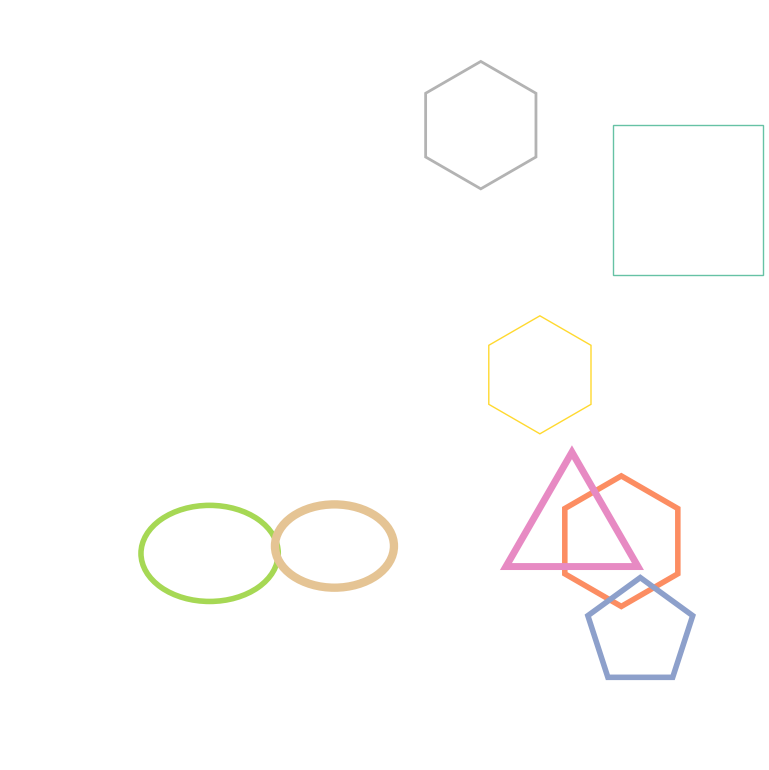[{"shape": "square", "thickness": 0.5, "radius": 0.49, "center": [0.893, 0.74]}, {"shape": "hexagon", "thickness": 2, "radius": 0.42, "center": [0.807, 0.297]}, {"shape": "pentagon", "thickness": 2, "radius": 0.36, "center": [0.832, 0.178]}, {"shape": "triangle", "thickness": 2.5, "radius": 0.49, "center": [0.743, 0.314]}, {"shape": "oval", "thickness": 2, "radius": 0.45, "center": [0.272, 0.281]}, {"shape": "hexagon", "thickness": 0.5, "radius": 0.38, "center": [0.701, 0.513]}, {"shape": "oval", "thickness": 3, "radius": 0.39, "center": [0.434, 0.291]}, {"shape": "hexagon", "thickness": 1, "radius": 0.41, "center": [0.624, 0.837]}]